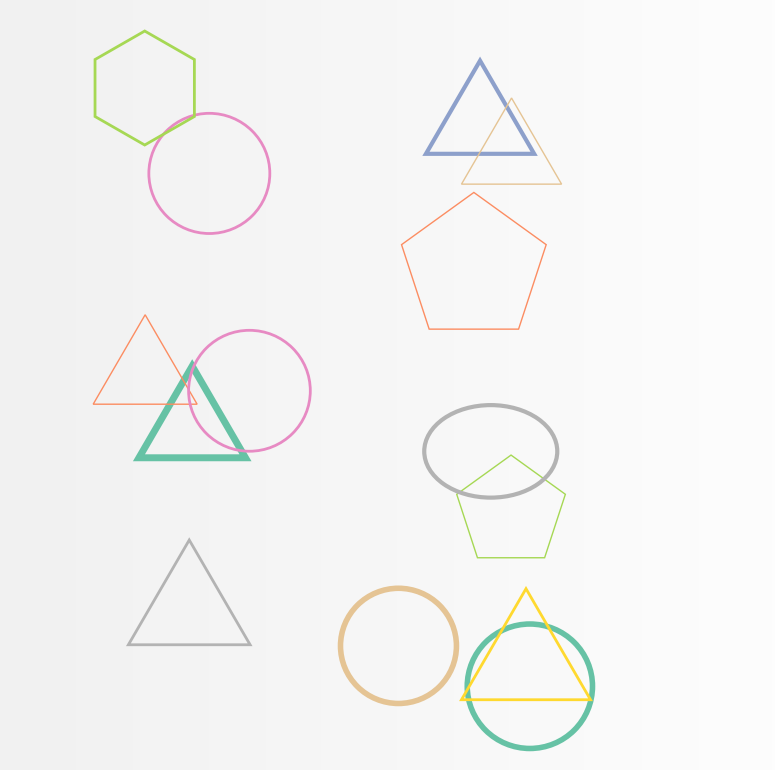[{"shape": "triangle", "thickness": 2.5, "radius": 0.4, "center": [0.248, 0.445]}, {"shape": "circle", "thickness": 2, "radius": 0.4, "center": [0.684, 0.109]}, {"shape": "pentagon", "thickness": 0.5, "radius": 0.49, "center": [0.611, 0.652]}, {"shape": "triangle", "thickness": 0.5, "radius": 0.39, "center": [0.187, 0.514]}, {"shape": "triangle", "thickness": 1.5, "radius": 0.4, "center": [0.619, 0.841]}, {"shape": "circle", "thickness": 1, "radius": 0.39, "center": [0.322, 0.493]}, {"shape": "circle", "thickness": 1, "radius": 0.39, "center": [0.27, 0.775]}, {"shape": "hexagon", "thickness": 1, "radius": 0.37, "center": [0.187, 0.886]}, {"shape": "pentagon", "thickness": 0.5, "radius": 0.37, "center": [0.659, 0.335]}, {"shape": "triangle", "thickness": 1, "radius": 0.48, "center": [0.679, 0.139]}, {"shape": "circle", "thickness": 2, "radius": 0.37, "center": [0.514, 0.161]}, {"shape": "triangle", "thickness": 0.5, "radius": 0.37, "center": [0.66, 0.798]}, {"shape": "oval", "thickness": 1.5, "radius": 0.43, "center": [0.633, 0.414]}, {"shape": "triangle", "thickness": 1, "radius": 0.45, "center": [0.244, 0.208]}]